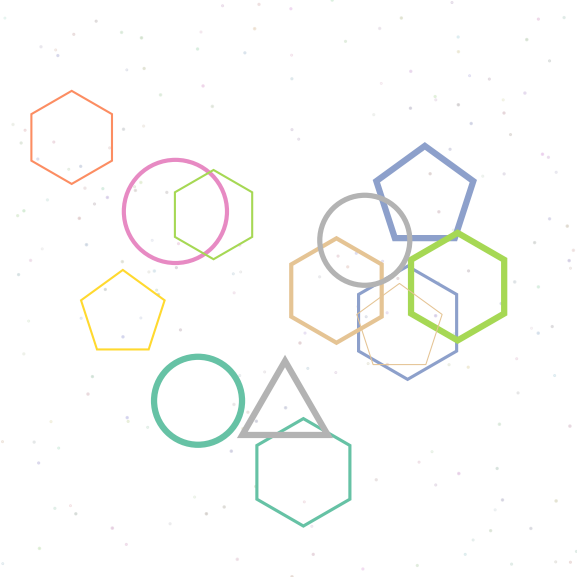[{"shape": "circle", "thickness": 3, "radius": 0.38, "center": [0.343, 0.305]}, {"shape": "hexagon", "thickness": 1.5, "radius": 0.46, "center": [0.525, 0.181]}, {"shape": "hexagon", "thickness": 1, "radius": 0.4, "center": [0.124, 0.761]}, {"shape": "hexagon", "thickness": 1.5, "radius": 0.49, "center": [0.706, 0.44]}, {"shape": "pentagon", "thickness": 3, "radius": 0.44, "center": [0.736, 0.658]}, {"shape": "circle", "thickness": 2, "radius": 0.45, "center": [0.304, 0.633]}, {"shape": "hexagon", "thickness": 3, "radius": 0.47, "center": [0.792, 0.503]}, {"shape": "hexagon", "thickness": 1, "radius": 0.39, "center": [0.37, 0.628]}, {"shape": "pentagon", "thickness": 1, "radius": 0.38, "center": [0.213, 0.456]}, {"shape": "hexagon", "thickness": 2, "radius": 0.45, "center": [0.583, 0.496]}, {"shape": "pentagon", "thickness": 0.5, "radius": 0.39, "center": [0.692, 0.431]}, {"shape": "circle", "thickness": 2.5, "radius": 0.39, "center": [0.632, 0.583]}, {"shape": "triangle", "thickness": 3, "radius": 0.43, "center": [0.494, 0.289]}]